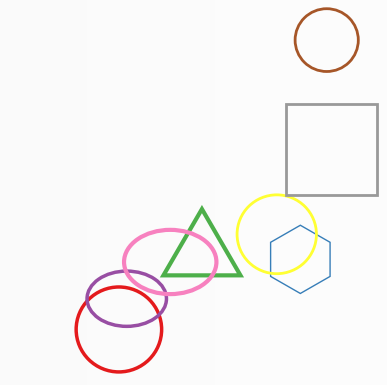[{"shape": "circle", "thickness": 2.5, "radius": 0.55, "center": [0.307, 0.144]}, {"shape": "hexagon", "thickness": 1, "radius": 0.44, "center": [0.775, 0.326]}, {"shape": "triangle", "thickness": 3, "radius": 0.57, "center": [0.521, 0.342]}, {"shape": "oval", "thickness": 2.5, "radius": 0.51, "center": [0.327, 0.224]}, {"shape": "circle", "thickness": 2, "radius": 0.51, "center": [0.714, 0.392]}, {"shape": "circle", "thickness": 2, "radius": 0.41, "center": [0.843, 0.896]}, {"shape": "oval", "thickness": 3, "radius": 0.6, "center": [0.439, 0.32]}, {"shape": "square", "thickness": 2, "radius": 0.59, "center": [0.856, 0.612]}]